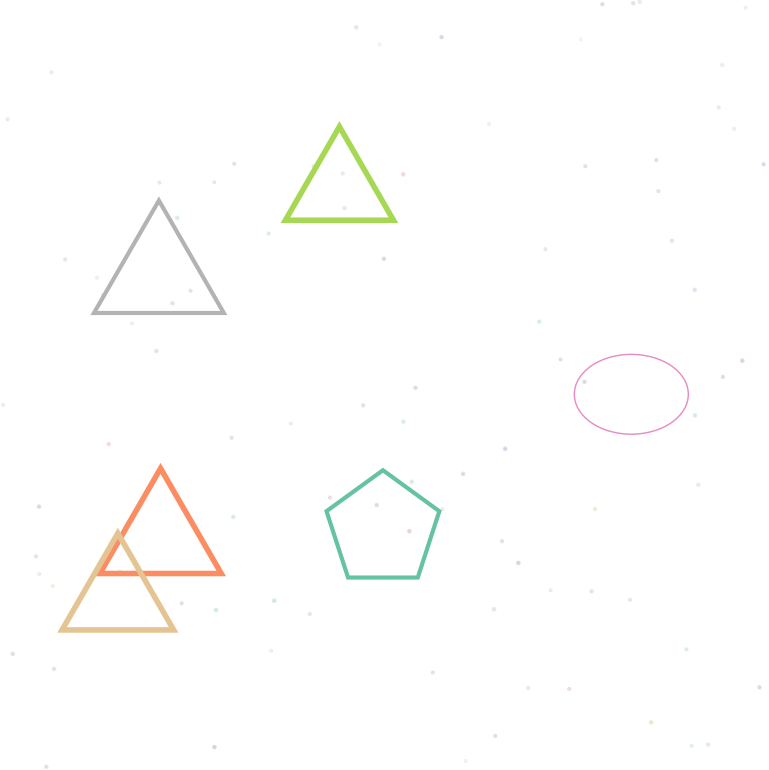[{"shape": "pentagon", "thickness": 1.5, "radius": 0.39, "center": [0.497, 0.312]}, {"shape": "triangle", "thickness": 2, "radius": 0.45, "center": [0.209, 0.301]}, {"shape": "oval", "thickness": 0.5, "radius": 0.37, "center": [0.82, 0.488]}, {"shape": "triangle", "thickness": 2, "radius": 0.41, "center": [0.441, 0.754]}, {"shape": "triangle", "thickness": 2, "radius": 0.42, "center": [0.153, 0.224]}, {"shape": "triangle", "thickness": 1.5, "radius": 0.49, "center": [0.206, 0.642]}]